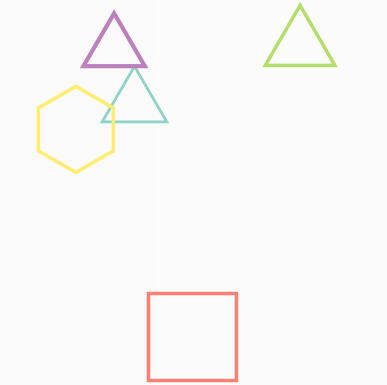[{"shape": "triangle", "thickness": 2, "radius": 0.48, "center": [0.347, 0.732]}, {"shape": "square", "thickness": 2.5, "radius": 0.57, "center": [0.496, 0.126]}, {"shape": "triangle", "thickness": 2.5, "radius": 0.52, "center": [0.774, 0.882]}, {"shape": "triangle", "thickness": 3, "radius": 0.46, "center": [0.294, 0.874]}, {"shape": "hexagon", "thickness": 2.5, "radius": 0.56, "center": [0.196, 0.664]}]